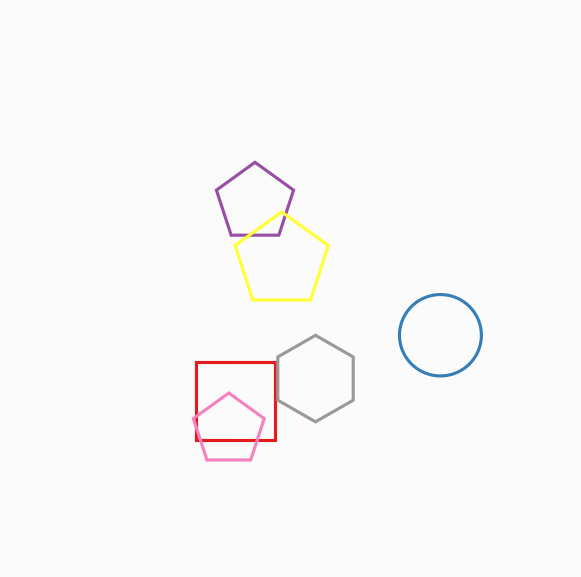[{"shape": "square", "thickness": 1.5, "radius": 0.34, "center": [0.405, 0.305]}, {"shape": "circle", "thickness": 1.5, "radius": 0.35, "center": [0.758, 0.419]}, {"shape": "pentagon", "thickness": 1.5, "radius": 0.35, "center": [0.439, 0.648]}, {"shape": "pentagon", "thickness": 1.5, "radius": 0.42, "center": [0.485, 0.548]}, {"shape": "pentagon", "thickness": 1.5, "radius": 0.32, "center": [0.394, 0.255]}, {"shape": "hexagon", "thickness": 1.5, "radius": 0.37, "center": [0.543, 0.344]}]